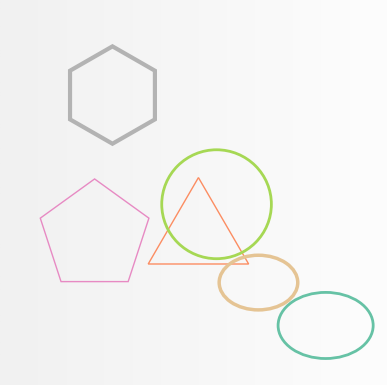[{"shape": "oval", "thickness": 2, "radius": 0.61, "center": [0.84, 0.155]}, {"shape": "triangle", "thickness": 1, "radius": 0.75, "center": [0.512, 0.389]}, {"shape": "pentagon", "thickness": 1, "radius": 0.74, "center": [0.244, 0.388]}, {"shape": "circle", "thickness": 2, "radius": 0.71, "center": [0.559, 0.47]}, {"shape": "oval", "thickness": 2.5, "radius": 0.51, "center": [0.667, 0.266]}, {"shape": "hexagon", "thickness": 3, "radius": 0.63, "center": [0.29, 0.753]}]